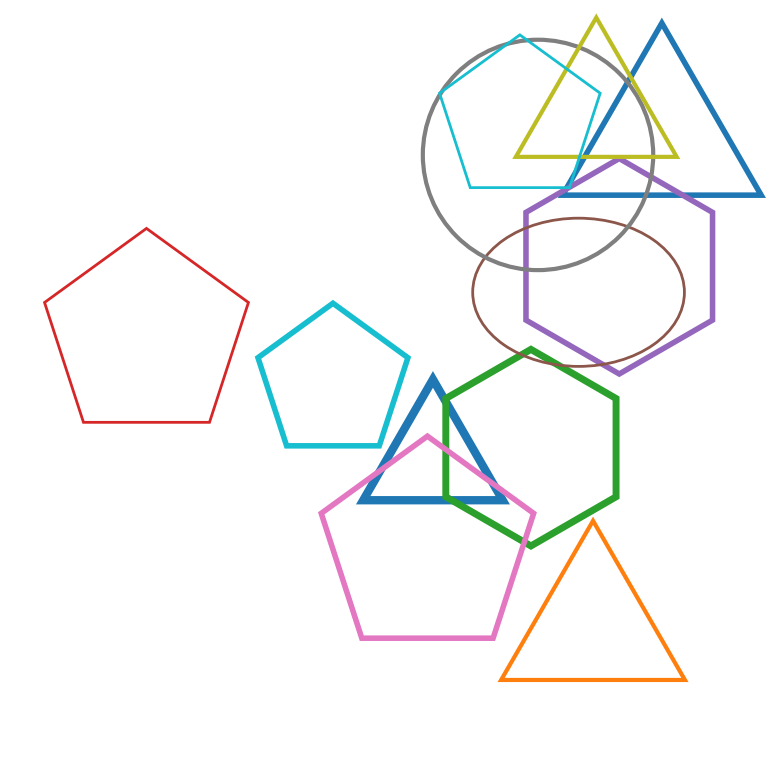[{"shape": "triangle", "thickness": 3, "radius": 0.52, "center": [0.562, 0.403]}, {"shape": "triangle", "thickness": 2, "radius": 0.74, "center": [0.86, 0.821]}, {"shape": "triangle", "thickness": 1.5, "radius": 0.69, "center": [0.77, 0.186]}, {"shape": "hexagon", "thickness": 2.5, "radius": 0.64, "center": [0.69, 0.419]}, {"shape": "pentagon", "thickness": 1, "radius": 0.7, "center": [0.19, 0.564]}, {"shape": "hexagon", "thickness": 2, "radius": 0.7, "center": [0.804, 0.654]}, {"shape": "oval", "thickness": 1, "radius": 0.69, "center": [0.751, 0.62]}, {"shape": "pentagon", "thickness": 2, "radius": 0.73, "center": [0.555, 0.288]}, {"shape": "circle", "thickness": 1.5, "radius": 0.75, "center": [0.699, 0.799]}, {"shape": "triangle", "thickness": 1.5, "radius": 0.6, "center": [0.774, 0.857]}, {"shape": "pentagon", "thickness": 2, "radius": 0.51, "center": [0.432, 0.504]}, {"shape": "pentagon", "thickness": 1, "radius": 0.55, "center": [0.675, 0.845]}]